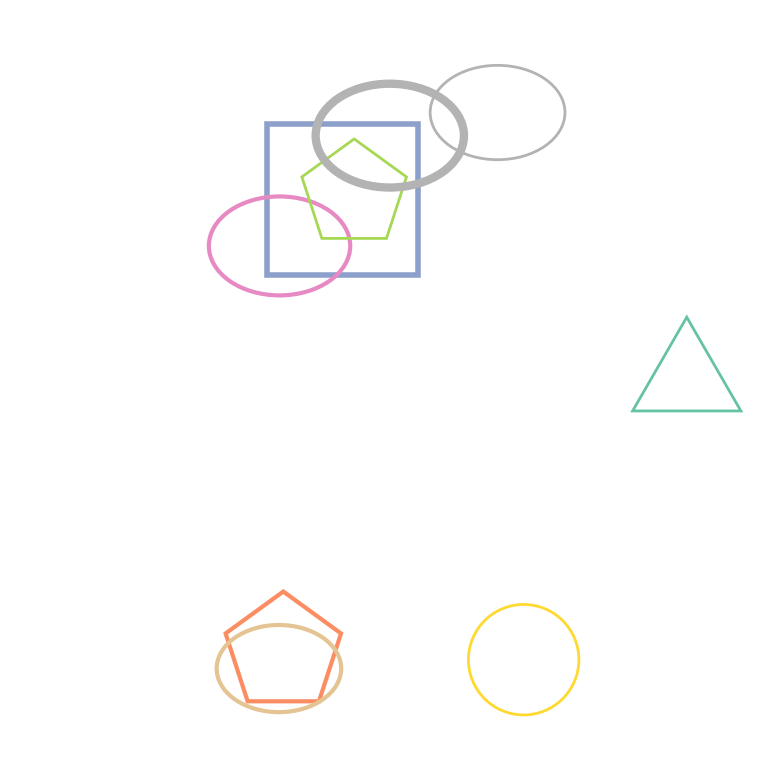[{"shape": "triangle", "thickness": 1, "radius": 0.41, "center": [0.892, 0.507]}, {"shape": "pentagon", "thickness": 1.5, "radius": 0.39, "center": [0.368, 0.153]}, {"shape": "square", "thickness": 2, "radius": 0.49, "center": [0.444, 0.741]}, {"shape": "oval", "thickness": 1.5, "radius": 0.46, "center": [0.363, 0.681]}, {"shape": "pentagon", "thickness": 1, "radius": 0.36, "center": [0.46, 0.748]}, {"shape": "circle", "thickness": 1, "radius": 0.36, "center": [0.68, 0.143]}, {"shape": "oval", "thickness": 1.5, "radius": 0.4, "center": [0.362, 0.132]}, {"shape": "oval", "thickness": 3, "radius": 0.48, "center": [0.506, 0.824]}, {"shape": "oval", "thickness": 1, "radius": 0.44, "center": [0.646, 0.854]}]